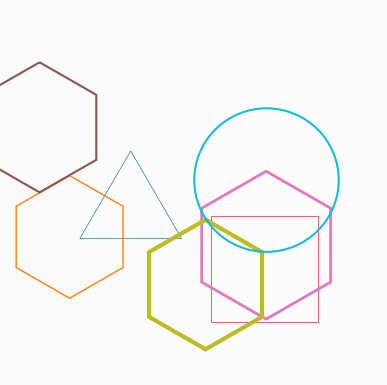[{"shape": "triangle", "thickness": 0.5, "radius": 0.76, "center": [0.337, 0.456]}, {"shape": "hexagon", "thickness": 1, "radius": 0.8, "center": [0.18, 0.385]}, {"shape": "square", "thickness": 0.5, "radius": 0.69, "center": [0.682, 0.302]}, {"shape": "hexagon", "thickness": 1.5, "radius": 0.84, "center": [0.102, 0.669]}, {"shape": "hexagon", "thickness": 2, "radius": 0.96, "center": [0.687, 0.363]}, {"shape": "hexagon", "thickness": 3, "radius": 0.84, "center": [0.53, 0.261]}, {"shape": "circle", "thickness": 1.5, "radius": 0.93, "center": [0.688, 0.532]}]